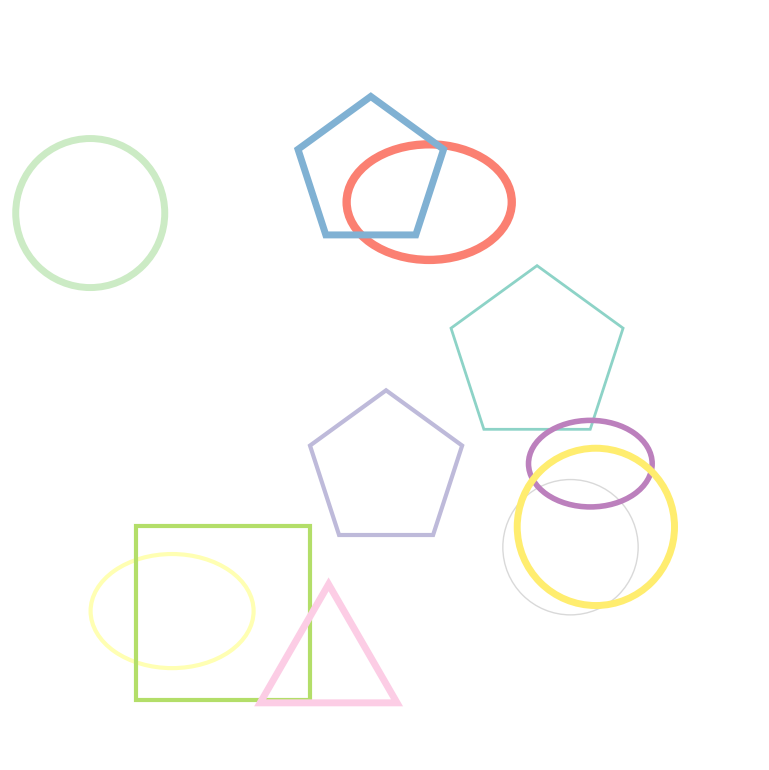[{"shape": "pentagon", "thickness": 1, "radius": 0.59, "center": [0.697, 0.538]}, {"shape": "oval", "thickness": 1.5, "radius": 0.53, "center": [0.223, 0.206]}, {"shape": "pentagon", "thickness": 1.5, "radius": 0.52, "center": [0.501, 0.389]}, {"shape": "oval", "thickness": 3, "radius": 0.54, "center": [0.557, 0.737]}, {"shape": "pentagon", "thickness": 2.5, "radius": 0.5, "center": [0.482, 0.775]}, {"shape": "square", "thickness": 1.5, "radius": 0.56, "center": [0.29, 0.204]}, {"shape": "triangle", "thickness": 2.5, "radius": 0.51, "center": [0.427, 0.139]}, {"shape": "circle", "thickness": 0.5, "radius": 0.44, "center": [0.741, 0.289]}, {"shape": "oval", "thickness": 2, "radius": 0.4, "center": [0.767, 0.398]}, {"shape": "circle", "thickness": 2.5, "radius": 0.48, "center": [0.117, 0.723]}, {"shape": "circle", "thickness": 2.5, "radius": 0.51, "center": [0.774, 0.316]}]